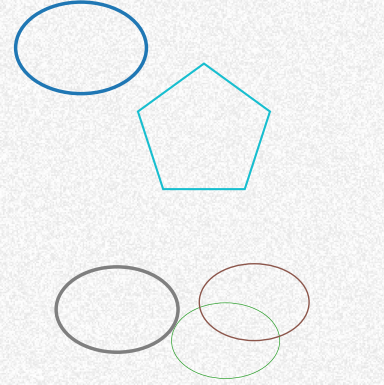[{"shape": "oval", "thickness": 2.5, "radius": 0.85, "center": [0.21, 0.876]}, {"shape": "oval", "thickness": 0.5, "radius": 0.7, "center": [0.586, 0.115]}, {"shape": "oval", "thickness": 1, "radius": 0.71, "center": [0.66, 0.215]}, {"shape": "oval", "thickness": 2.5, "radius": 0.79, "center": [0.304, 0.196]}, {"shape": "pentagon", "thickness": 1.5, "radius": 0.9, "center": [0.53, 0.655]}]